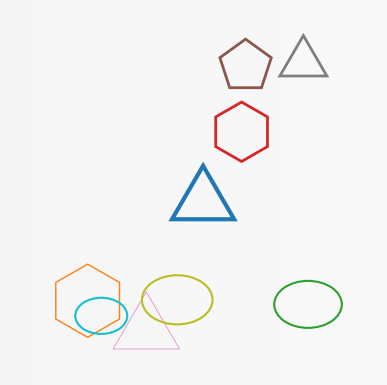[{"shape": "triangle", "thickness": 3, "radius": 0.46, "center": [0.524, 0.477]}, {"shape": "hexagon", "thickness": 1, "radius": 0.47, "center": [0.226, 0.219]}, {"shape": "oval", "thickness": 1.5, "radius": 0.44, "center": [0.795, 0.209]}, {"shape": "hexagon", "thickness": 2, "radius": 0.39, "center": [0.623, 0.658]}, {"shape": "pentagon", "thickness": 2, "radius": 0.35, "center": [0.634, 0.829]}, {"shape": "triangle", "thickness": 0.5, "radius": 0.5, "center": [0.378, 0.143]}, {"shape": "triangle", "thickness": 2, "radius": 0.35, "center": [0.783, 0.838]}, {"shape": "oval", "thickness": 1.5, "radius": 0.46, "center": [0.457, 0.221]}, {"shape": "oval", "thickness": 1.5, "radius": 0.34, "center": [0.261, 0.18]}]